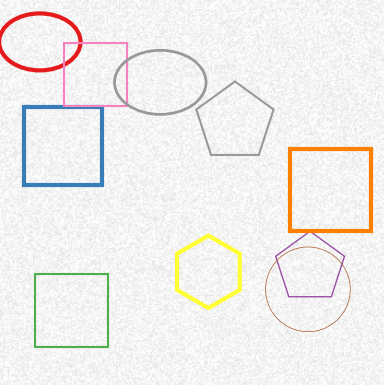[{"shape": "oval", "thickness": 3, "radius": 0.53, "center": [0.103, 0.891]}, {"shape": "square", "thickness": 3, "radius": 0.51, "center": [0.163, 0.62]}, {"shape": "square", "thickness": 1.5, "radius": 0.47, "center": [0.185, 0.193]}, {"shape": "pentagon", "thickness": 1, "radius": 0.47, "center": [0.805, 0.305]}, {"shape": "square", "thickness": 3, "radius": 0.53, "center": [0.859, 0.507]}, {"shape": "hexagon", "thickness": 3, "radius": 0.47, "center": [0.541, 0.294]}, {"shape": "circle", "thickness": 0.5, "radius": 0.55, "center": [0.8, 0.248]}, {"shape": "square", "thickness": 1.5, "radius": 0.41, "center": [0.249, 0.807]}, {"shape": "oval", "thickness": 2, "radius": 0.59, "center": [0.416, 0.786]}, {"shape": "pentagon", "thickness": 1.5, "radius": 0.53, "center": [0.61, 0.683]}]